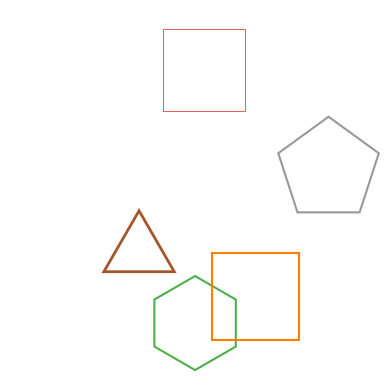[{"shape": "square", "thickness": 0.5, "radius": 0.53, "center": [0.531, 0.819]}, {"shape": "hexagon", "thickness": 1.5, "radius": 0.61, "center": [0.507, 0.161]}, {"shape": "square", "thickness": 1.5, "radius": 0.56, "center": [0.663, 0.231]}, {"shape": "triangle", "thickness": 2, "radius": 0.53, "center": [0.361, 0.347]}, {"shape": "pentagon", "thickness": 1.5, "radius": 0.69, "center": [0.853, 0.56]}]